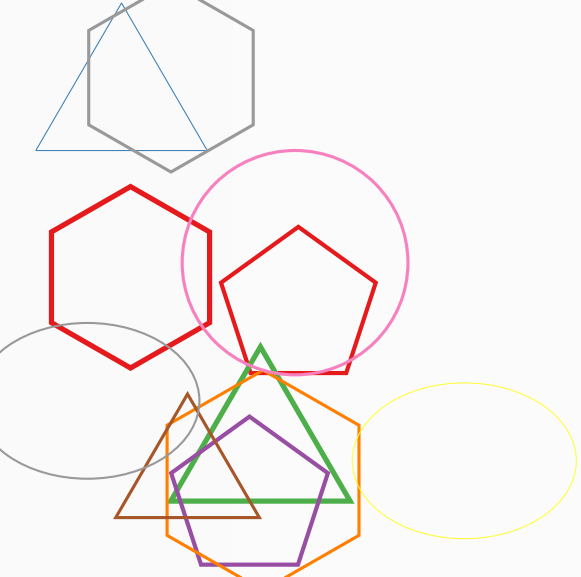[{"shape": "hexagon", "thickness": 2.5, "radius": 0.79, "center": [0.225, 0.519]}, {"shape": "pentagon", "thickness": 2, "radius": 0.7, "center": [0.513, 0.466]}, {"shape": "triangle", "thickness": 0.5, "radius": 0.85, "center": [0.209, 0.824]}, {"shape": "triangle", "thickness": 2.5, "radius": 0.89, "center": [0.448, 0.22]}, {"shape": "pentagon", "thickness": 2, "radius": 0.71, "center": [0.429, 0.136]}, {"shape": "hexagon", "thickness": 1.5, "radius": 0.95, "center": [0.453, 0.167]}, {"shape": "oval", "thickness": 0.5, "radius": 0.96, "center": [0.799, 0.201]}, {"shape": "triangle", "thickness": 1.5, "radius": 0.71, "center": [0.323, 0.174]}, {"shape": "circle", "thickness": 1.5, "radius": 0.97, "center": [0.508, 0.544]}, {"shape": "hexagon", "thickness": 1.5, "radius": 0.82, "center": [0.294, 0.865]}, {"shape": "oval", "thickness": 1, "radius": 0.96, "center": [0.15, 0.305]}]